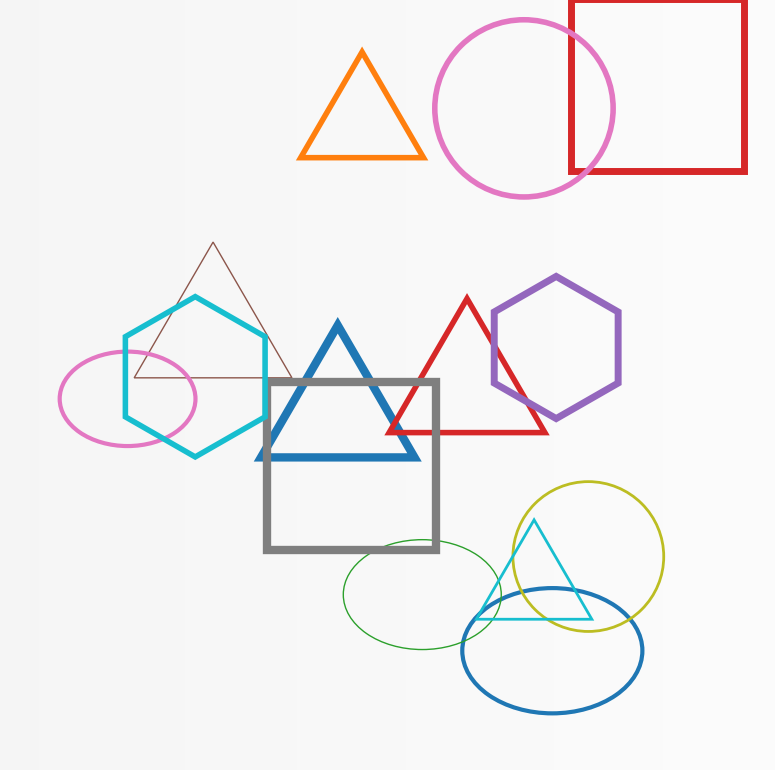[{"shape": "triangle", "thickness": 3, "radius": 0.57, "center": [0.436, 0.463]}, {"shape": "oval", "thickness": 1.5, "radius": 0.58, "center": [0.713, 0.155]}, {"shape": "triangle", "thickness": 2, "radius": 0.46, "center": [0.467, 0.841]}, {"shape": "oval", "thickness": 0.5, "radius": 0.51, "center": [0.545, 0.228]}, {"shape": "square", "thickness": 2.5, "radius": 0.56, "center": [0.849, 0.889]}, {"shape": "triangle", "thickness": 2, "radius": 0.58, "center": [0.603, 0.496]}, {"shape": "hexagon", "thickness": 2.5, "radius": 0.46, "center": [0.718, 0.549]}, {"shape": "triangle", "thickness": 0.5, "radius": 0.59, "center": [0.275, 0.568]}, {"shape": "oval", "thickness": 1.5, "radius": 0.44, "center": [0.165, 0.482]}, {"shape": "circle", "thickness": 2, "radius": 0.58, "center": [0.676, 0.859]}, {"shape": "square", "thickness": 3, "radius": 0.55, "center": [0.454, 0.395]}, {"shape": "circle", "thickness": 1, "radius": 0.49, "center": [0.759, 0.277]}, {"shape": "triangle", "thickness": 1, "radius": 0.43, "center": [0.689, 0.239]}, {"shape": "hexagon", "thickness": 2, "radius": 0.52, "center": [0.252, 0.511]}]